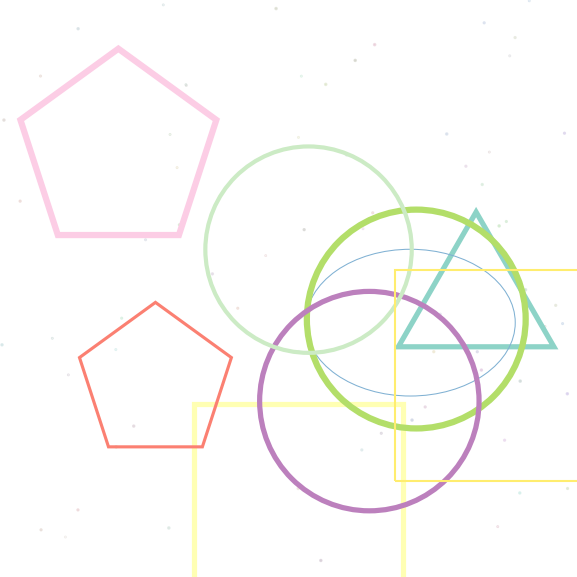[{"shape": "triangle", "thickness": 2.5, "radius": 0.78, "center": [0.824, 0.476]}, {"shape": "square", "thickness": 2.5, "radius": 0.91, "center": [0.517, 0.119]}, {"shape": "pentagon", "thickness": 1.5, "radius": 0.69, "center": [0.269, 0.337]}, {"shape": "oval", "thickness": 0.5, "radius": 0.91, "center": [0.711, 0.44]}, {"shape": "circle", "thickness": 3, "radius": 0.95, "center": [0.721, 0.447]}, {"shape": "pentagon", "thickness": 3, "radius": 0.89, "center": [0.205, 0.736]}, {"shape": "circle", "thickness": 2.5, "radius": 0.95, "center": [0.64, 0.305]}, {"shape": "circle", "thickness": 2, "radius": 0.89, "center": [0.534, 0.567]}, {"shape": "square", "thickness": 1, "radius": 0.91, "center": [0.866, 0.349]}]